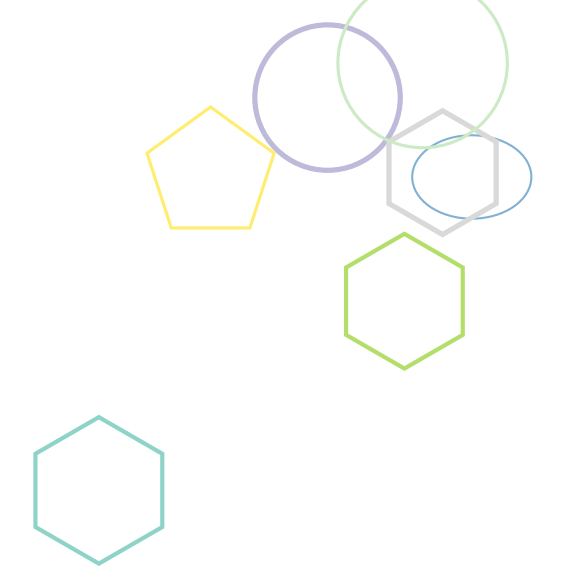[{"shape": "hexagon", "thickness": 2, "radius": 0.63, "center": [0.171, 0.15]}, {"shape": "circle", "thickness": 2.5, "radius": 0.63, "center": [0.567, 0.83]}, {"shape": "oval", "thickness": 1, "radius": 0.52, "center": [0.817, 0.693]}, {"shape": "hexagon", "thickness": 2, "radius": 0.58, "center": [0.7, 0.478]}, {"shape": "hexagon", "thickness": 2.5, "radius": 0.54, "center": [0.766, 0.7]}, {"shape": "circle", "thickness": 1.5, "radius": 0.73, "center": [0.732, 0.89]}, {"shape": "pentagon", "thickness": 1.5, "radius": 0.58, "center": [0.365, 0.698]}]